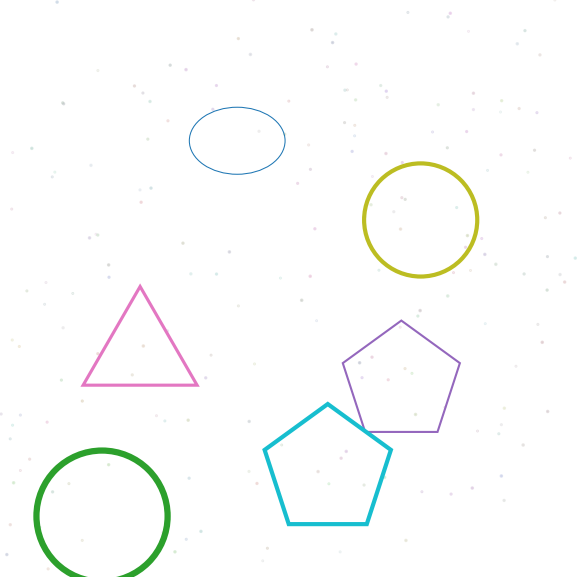[{"shape": "oval", "thickness": 0.5, "radius": 0.41, "center": [0.411, 0.755]}, {"shape": "circle", "thickness": 3, "radius": 0.57, "center": [0.177, 0.105]}, {"shape": "pentagon", "thickness": 1, "radius": 0.53, "center": [0.695, 0.337]}, {"shape": "triangle", "thickness": 1.5, "radius": 0.57, "center": [0.243, 0.389]}, {"shape": "circle", "thickness": 2, "radius": 0.49, "center": [0.728, 0.618]}, {"shape": "pentagon", "thickness": 2, "radius": 0.57, "center": [0.568, 0.185]}]